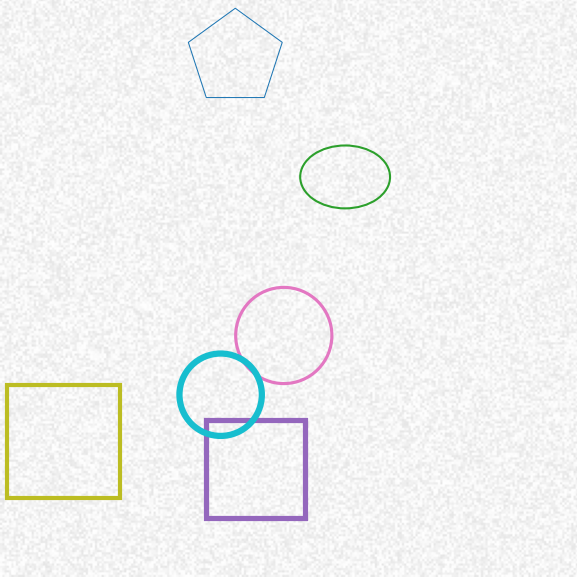[{"shape": "pentagon", "thickness": 0.5, "radius": 0.43, "center": [0.407, 0.899]}, {"shape": "oval", "thickness": 1, "radius": 0.39, "center": [0.598, 0.693]}, {"shape": "square", "thickness": 2.5, "radius": 0.43, "center": [0.442, 0.187]}, {"shape": "circle", "thickness": 1.5, "radius": 0.42, "center": [0.491, 0.418]}, {"shape": "square", "thickness": 2, "radius": 0.49, "center": [0.111, 0.234]}, {"shape": "circle", "thickness": 3, "radius": 0.36, "center": [0.382, 0.316]}]